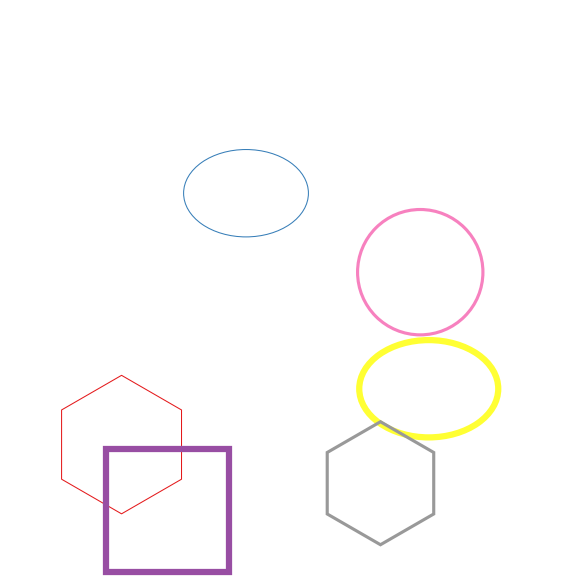[{"shape": "hexagon", "thickness": 0.5, "radius": 0.6, "center": [0.21, 0.229]}, {"shape": "oval", "thickness": 0.5, "radius": 0.54, "center": [0.426, 0.665]}, {"shape": "square", "thickness": 3, "radius": 0.53, "center": [0.29, 0.116]}, {"shape": "oval", "thickness": 3, "radius": 0.6, "center": [0.742, 0.326]}, {"shape": "circle", "thickness": 1.5, "radius": 0.54, "center": [0.728, 0.528]}, {"shape": "hexagon", "thickness": 1.5, "radius": 0.53, "center": [0.659, 0.162]}]